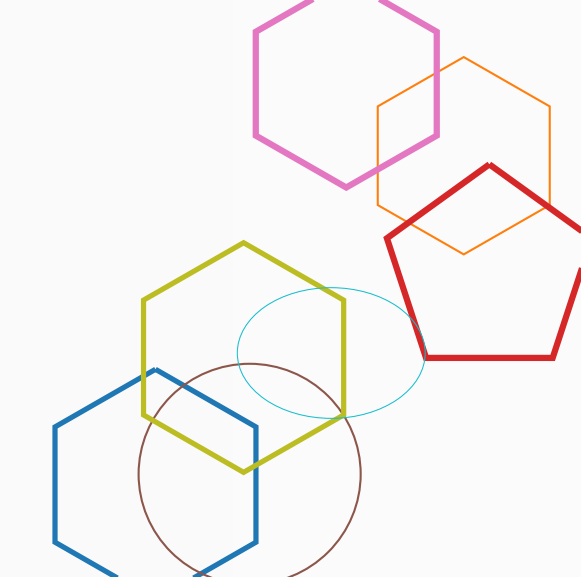[{"shape": "hexagon", "thickness": 2.5, "radius": 1.0, "center": [0.268, 0.16]}, {"shape": "hexagon", "thickness": 1, "radius": 0.85, "center": [0.798, 0.729]}, {"shape": "pentagon", "thickness": 3, "radius": 0.93, "center": [0.842, 0.529]}, {"shape": "circle", "thickness": 1, "radius": 0.96, "center": [0.429, 0.178]}, {"shape": "hexagon", "thickness": 3, "radius": 0.9, "center": [0.596, 0.854]}, {"shape": "hexagon", "thickness": 2.5, "radius": 0.99, "center": [0.419, 0.38]}, {"shape": "oval", "thickness": 0.5, "radius": 0.81, "center": [0.57, 0.388]}]